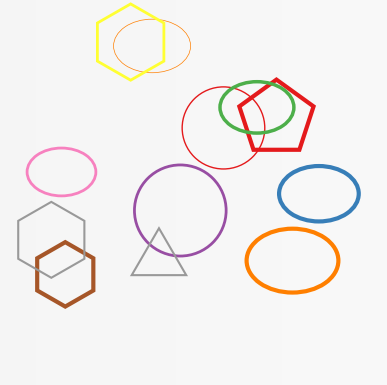[{"shape": "circle", "thickness": 1, "radius": 0.53, "center": [0.577, 0.668]}, {"shape": "pentagon", "thickness": 3, "radius": 0.5, "center": [0.713, 0.692]}, {"shape": "oval", "thickness": 3, "radius": 0.51, "center": [0.823, 0.497]}, {"shape": "oval", "thickness": 2.5, "radius": 0.48, "center": [0.663, 0.721]}, {"shape": "circle", "thickness": 2, "radius": 0.59, "center": [0.465, 0.453]}, {"shape": "oval", "thickness": 0.5, "radius": 0.5, "center": [0.393, 0.881]}, {"shape": "oval", "thickness": 3, "radius": 0.59, "center": [0.755, 0.323]}, {"shape": "hexagon", "thickness": 2, "radius": 0.5, "center": [0.337, 0.891]}, {"shape": "hexagon", "thickness": 3, "radius": 0.42, "center": [0.168, 0.287]}, {"shape": "oval", "thickness": 2, "radius": 0.44, "center": [0.159, 0.553]}, {"shape": "triangle", "thickness": 1.5, "radius": 0.41, "center": [0.41, 0.326]}, {"shape": "hexagon", "thickness": 1.5, "radius": 0.49, "center": [0.132, 0.377]}]